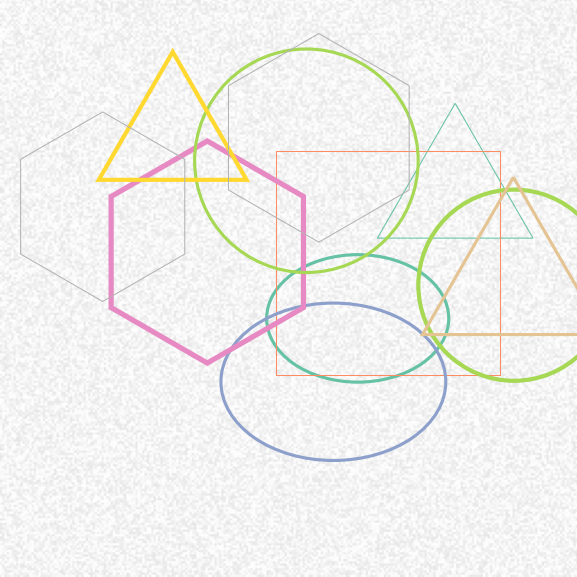[{"shape": "triangle", "thickness": 0.5, "radius": 0.78, "center": [0.788, 0.665]}, {"shape": "oval", "thickness": 1.5, "radius": 0.79, "center": [0.619, 0.448]}, {"shape": "square", "thickness": 0.5, "radius": 0.97, "center": [0.671, 0.544]}, {"shape": "oval", "thickness": 1.5, "radius": 0.97, "center": [0.577, 0.338]}, {"shape": "hexagon", "thickness": 2.5, "radius": 0.96, "center": [0.359, 0.563]}, {"shape": "circle", "thickness": 2, "radius": 0.83, "center": [0.89, 0.505]}, {"shape": "circle", "thickness": 1.5, "radius": 0.97, "center": [0.531, 0.721]}, {"shape": "triangle", "thickness": 2, "radius": 0.74, "center": [0.299, 0.762]}, {"shape": "triangle", "thickness": 1.5, "radius": 0.91, "center": [0.889, 0.511]}, {"shape": "hexagon", "thickness": 0.5, "radius": 0.82, "center": [0.178, 0.641]}, {"shape": "hexagon", "thickness": 0.5, "radius": 0.9, "center": [0.552, 0.76]}]